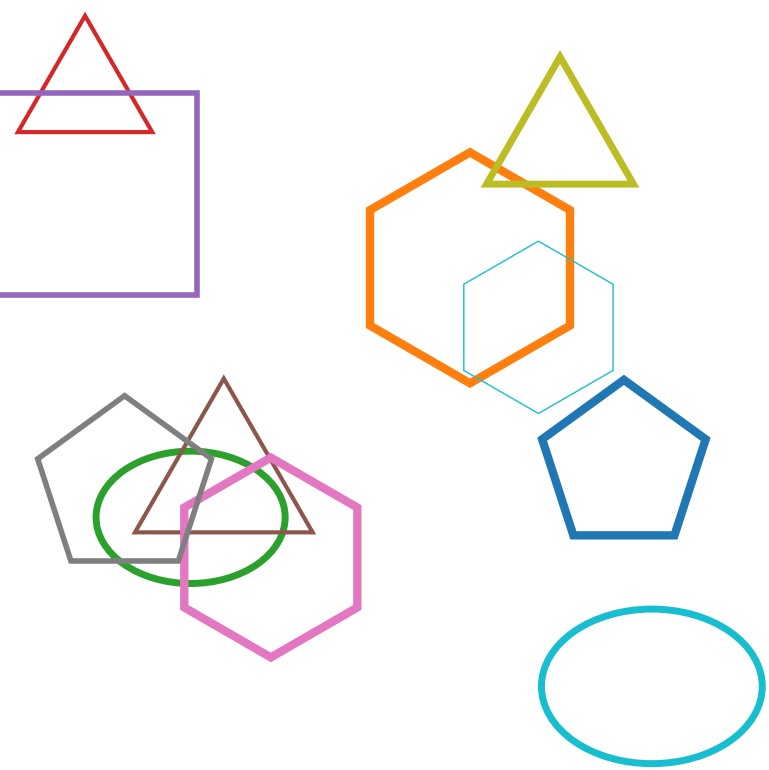[{"shape": "pentagon", "thickness": 3, "radius": 0.56, "center": [0.81, 0.395]}, {"shape": "hexagon", "thickness": 3, "radius": 0.75, "center": [0.61, 0.652]}, {"shape": "oval", "thickness": 2.5, "radius": 0.61, "center": [0.248, 0.328]}, {"shape": "triangle", "thickness": 1.5, "radius": 0.5, "center": [0.11, 0.879]}, {"shape": "square", "thickness": 2, "radius": 0.66, "center": [0.124, 0.748]}, {"shape": "triangle", "thickness": 1.5, "radius": 0.67, "center": [0.291, 0.375]}, {"shape": "hexagon", "thickness": 3, "radius": 0.65, "center": [0.352, 0.276]}, {"shape": "pentagon", "thickness": 2, "radius": 0.59, "center": [0.162, 0.367]}, {"shape": "triangle", "thickness": 2.5, "radius": 0.55, "center": [0.727, 0.816]}, {"shape": "hexagon", "thickness": 0.5, "radius": 0.56, "center": [0.699, 0.575]}, {"shape": "oval", "thickness": 2.5, "radius": 0.72, "center": [0.847, 0.109]}]